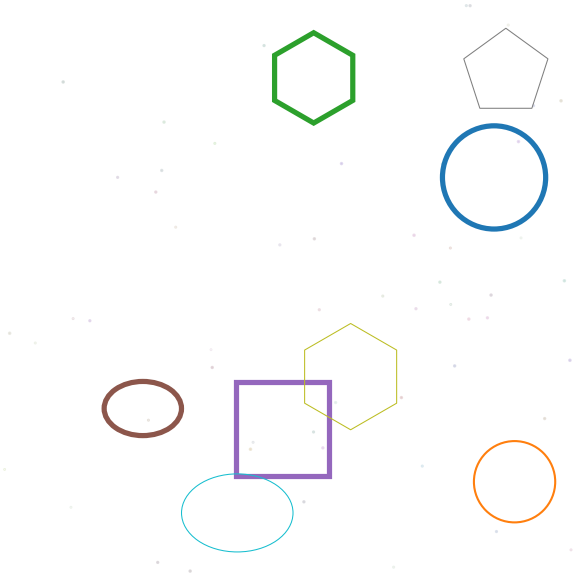[{"shape": "circle", "thickness": 2.5, "radius": 0.45, "center": [0.856, 0.692]}, {"shape": "circle", "thickness": 1, "radius": 0.35, "center": [0.891, 0.165]}, {"shape": "hexagon", "thickness": 2.5, "radius": 0.39, "center": [0.543, 0.864]}, {"shape": "square", "thickness": 2.5, "radius": 0.4, "center": [0.489, 0.257]}, {"shape": "oval", "thickness": 2.5, "radius": 0.33, "center": [0.247, 0.292]}, {"shape": "pentagon", "thickness": 0.5, "radius": 0.38, "center": [0.876, 0.874]}, {"shape": "hexagon", "thickness": 0.5, "radius": 0.46, "center": [0.607, 0.347]}, {"shape": "oval", "thickness": 0.5, "radius": 0.48, "center": [0.411, 0.111]}]